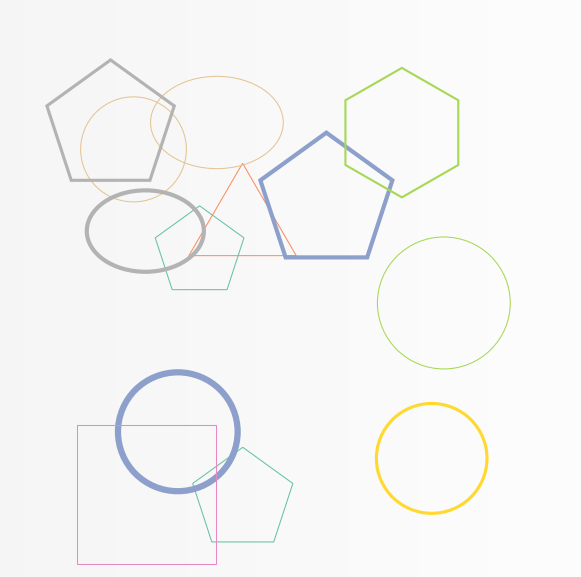[{"shape": "pentagon", "thickness": 0.5, "radius": 0.45, "center": [0.418, 0.134]}, {"shape": "pentagon", "thickness": 0.5, "radius": 0.4, "center": [0.343, 0.562]}, {"shape": "triangle", "thickness": 0.5, "radius": 0.53, "center": [0.417, 0.61]}, {"shape": "circle", "thickness": 3, "radius": 0.51, "center": [0.306, 0.251]}, {"shape": "pentagon", "thickness": 2, "radius": 0.6, "center": [0.562, 0.65]}, {"shape": "square", "thickness": 0.5, "radius": 0.6, "center": [0.252, 0.143]}, {"shape": "circle", "thickness": 0.5, "radius": 0.57, "center": [0.764, 0.475]}, {"shape": "hexagon", "thickness": 1, "radius": 0.56, "center": [0.691, 0.769]}, {"shape": "circle", "thickness": 1.5, "radius": 0.48, "center": [0.743, 0.205]}, {"shape": "circle", "thickness": 0.5, "radius": 0.45, "center": [0.23, 0.74]}, {"shape": "oval", "thickness": 0.5, "radius": 0.57, "center": [0.373, 0.787]}, {"shape": "oval", "thickness": 2, "radius": 0.5, "center": [0.25, 0.599]}, {"shape": "pentagon", "thickness": 1.5, "radius": 0.58, "center": [0.19, 0.78]}]